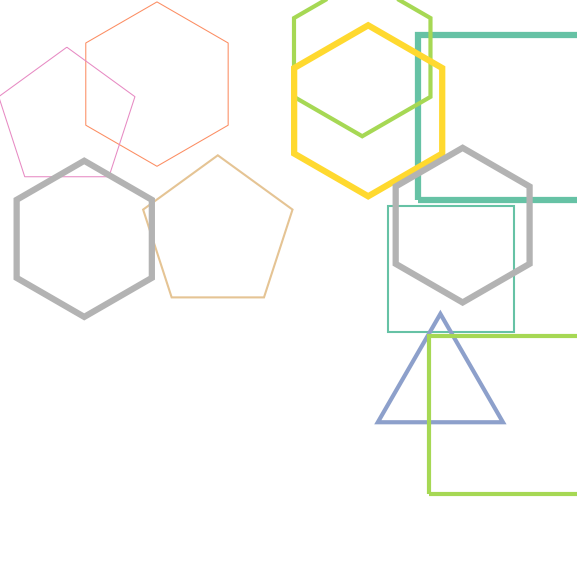[{"shape": "square", "thickness": 3, "radius": 0.71, "center": [0.867, 0.796]}, {"shape": "square", "thickness": 1, "radius": 0.54, "center": [0.781, 0.533]}, {"shape": "hexagon", "thickness": 0.5, "radius": 0.71, "center": [0.272, 0.854]}, {"shape": "triangle", "thickness": 2, "radius": 0.63, "center": [0.763, 0.331]}, {"shape": "pentagon", "thickness": 0.5, "radius": 0.62, "center": [0.116, 0.793]}, {"shape": "hexagon", "thickness": 2, "radius": 0.68, "center": [0.627, 0.9]}, {"shape": "square", "thickness": 2, "radius": 0.68, "center": [0.879, 0.28]}, {"shape": "hexagon", "thickness": 3, "radius": 0.74, "center": [0.638, 0.807]}, {"shape": "pentagon", "thickness": 1, "radius": 0.68, "center": [0.377, 0.594]}, {"shape": "hexagon", "thickness": 3, "radius": 0.67, "center": [0.801, 0.609]}, {"shape": "hexagon", "thickness": 3, "radius": 0.68, "center": [0.146, 0.586]}]